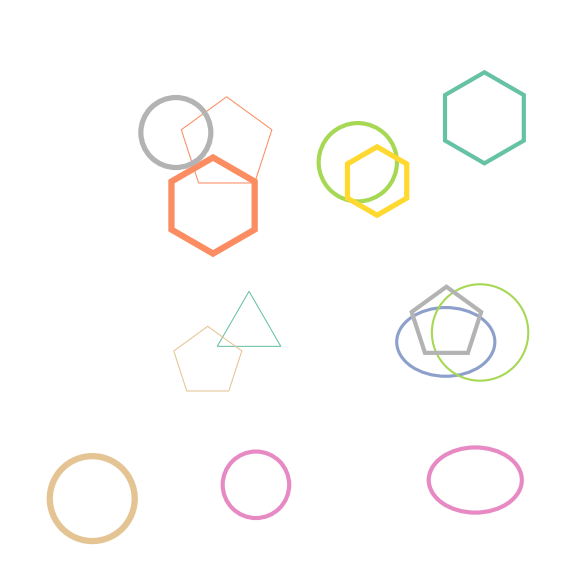[{"shape": "triangle", "thickness": 0.5, "radius": 0.32, "center": [0.431, 0.431]}, {"shape": "hexagon", "thickness": 2, "radius": 0.39, "center": [0.839, 0.795]}, {"shape": "pentagon", "thickness": 0.5, "radius": 0.41, "center": [0.392, 0.749]}, {"shape": "hexagon", "thickness": 3, "radius": 0.42, "center": [0.369, 0.643]}, {"shape": "oval", "thickness": 1.5, "radius": 0.42, "center": [0.772, 0.407]}, {"shape": "oval", "thickness": 2, "radius": 0.4, "center": [0.823, 0.168]}, {"shape": "circle", "thickness": 2, "radius": 0.29, "center": [0.443, 0.16]}, {"shape": "circle", "thickness": 2, "radius": 0.34, "center": [0.62, 0.718]}, {"shape": "circle", "thickness": 1, "radius": 0.42, "center": [0.831, 0.423]}, {"shape": "hexagon", "thickness": 2.5, "radius": 0.3, "center": [0.653, 0.686]}, {"shape": "circle", "thickness": 3, "radius": 0.37, "center": [0.16, 0.136]}, {"shape": "pentagon", "thickness": 0.5, "radius": 0.31, "center": [0.36, 0.372]}, {"shape": "pentagon", "thickness": 2, "radius": 0.32, "center": [0.773, 0.439]}, {"shape": "circle", "thickness": 2.5, "radius": 0.3, "center": [0.304, 0.77]}]